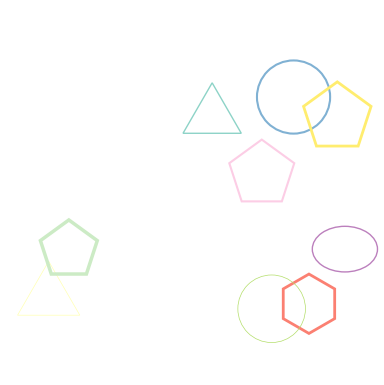[{"shape": "triangle", "thickness": 1, "radius": 0.44, "center": [0.551, 0.697]}, {"shape": "triangle", "thickness": 0.5, "radius": 0.47, "center": [0.126, 0.228]}, {"shape": "hexagon", "thickness": 2, "radius": 0.39, "center": [0.803, 0.211]}, {"shape": "circle", "thickness": 1.5, "radius": 0.48, "center": [0.762, 0.748]}, {"shape": "circle", "thickness": 0.5, "radius": 0.44, "center": [0.706, 0.198]}, {"shape": "pentagon", "thickness": 1.5, "radius": 0.44, "center": [0.68, 0.549]}, {"shape": "oval", "thickness": 1, "radius": 0.42, "center": [0.896, 0.353]}, {"shape": "pentagon", "thickness": 2.5, "radius": 0.39, "center": [0.179, 0.351]}, {"shape": "pentagon", "thickness": 2, "radius": 0.46, "center": [0.876, 0.695]}]